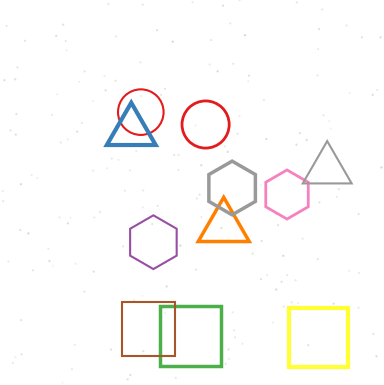[{"shape": "circle", "thickness": 2, "radius": 0.31, "center": [0.534, 0.677]}, {"shape": "circle", "thickness": 1.5, "radius": 0.3, "center": [0.366, 0.709]}, {"shape": "triangle", "thickness": 3, "radius": 0.37, "center": [0.341, 0.66]}, {"shape": "square", "thickness": 2.5, "radius": 0.39, "center": [0.494, 0.127]}, {"shape": "hexagon", "thickness": 1.5, "radius": 0.35, "center": [0.398, 0.371]}, {"shape": "triangle", "thickness": 2.5, "radius": 0.38, "center": [0.581, 0.411]}, {"shape": "square", "thickness": 3, "radius": 0.38, "center": [0.828, 0.123]}, {"shape": "square", "thickness": 1.5, "radius": 0.35, "center": [0.386, 0.144]}, {"shape": "hexagon", "thickness": 2, "radius": 0.32, "center": [0.745, 0.495]}, {"shape": "triangle", "thickness": 1.5, "radius": 0.37, "center": [0.85, 0.56]}, {"shape": "hexagon", "thickness": 2.5, "radius": 0.35, "center": [0.603, 0.512]}]